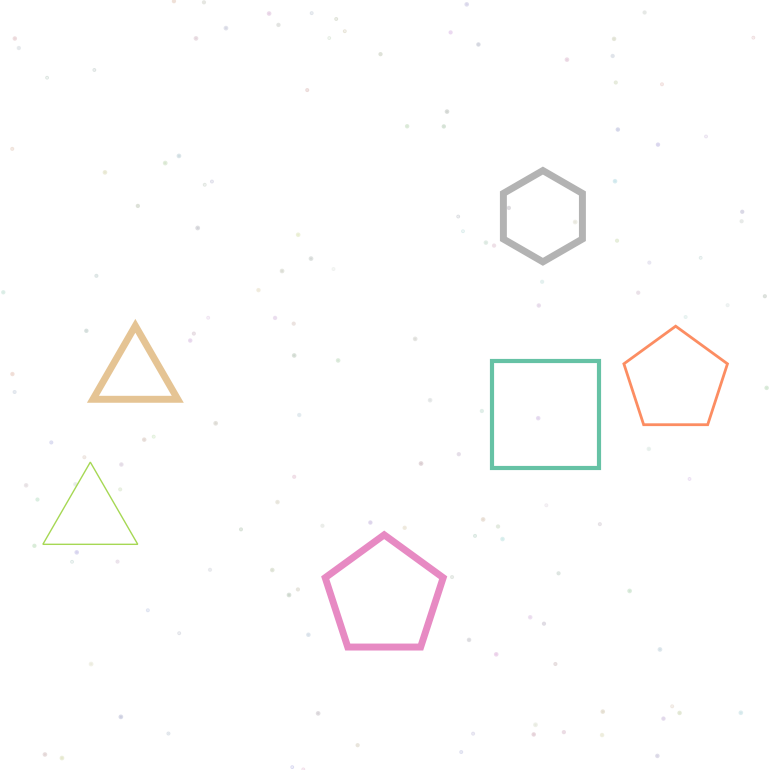[{"shape": "square", "thickness": 1.5, "radius": 0.35, "center": [0.708, 0.462]}, {"shape": "pentagon", "thickness": 1, "radius": 0.35, "center": [0.877, 0.506]}, {"shape": "pentagon", "thickness": 2.5, "radius": 0.4, "center": [0.499, 0.225]}, {"shape": "triangle", "thickness": 0.5, "radius": 0.36, "center": [0.117, 0.329]}, {"shape": "triangle", "thickness": 2.5, "radius": 0.32, "center": [0.176, 0.513]}, {"shape": "hexagon", "thickness": 2.5, "radius": 0.3, "center": [0.705, 0.719]}]